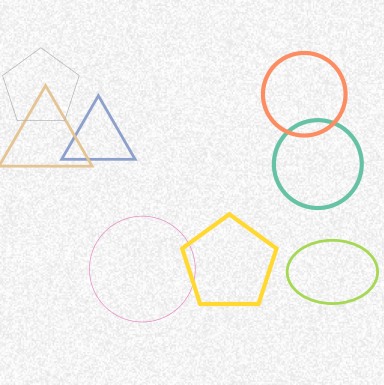[{"shape": "circle", "thickness": 3, "radius": 0.57, "center": [0.825, 0.574]}, {"shape": "circle", "thickness": 3, "radius": 0.54, "center": [0.79, 0.755]}, {"shape": "triangle", "thickness": 2, "radius": 0.55, "center": [0.256, 0.641]}, {"shape": "circle", "thickness": 0.5, "radius": 0.69, "center": [0.37, 0.301]}, {"shape": "oval", "thickness": 2, "radius": 0.59, "center": [0.863, 0.294]}, {"shape": "pentagon", "thickness": 3, "radius": 0.64, "center": [0.596, 0.315]}, {"shape": "triangle", "thickness": 2, "radius": 0.7, "center": [0.118, 0.638]}, {"shape": "pentagon", "thickness": 0.5, "radius": 0.52, "center": [0.106, 0.771]}]